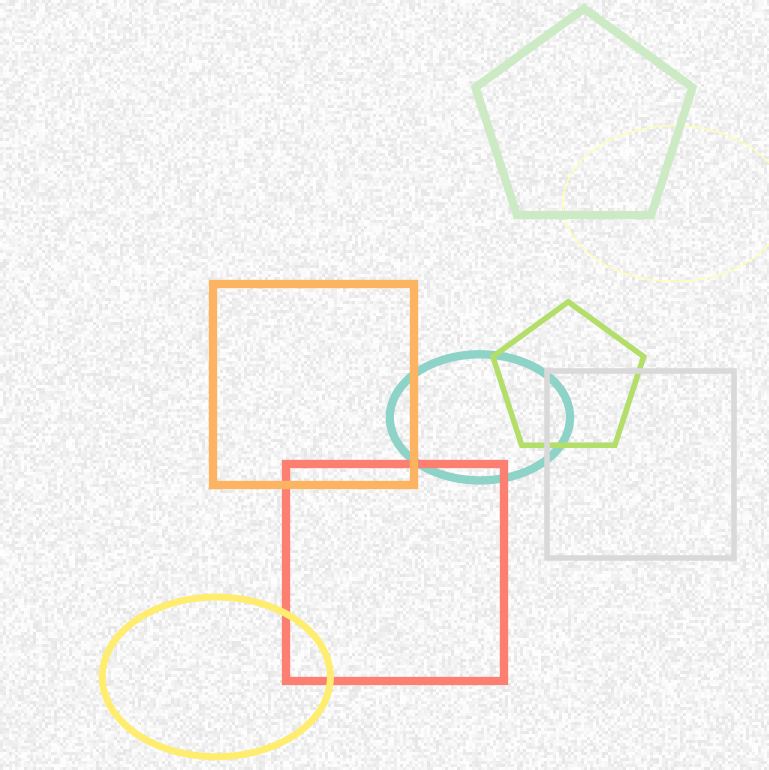[{"shape": "oval", "thickness": 3, "radius": 0.59, "center": [0.623, 0.458]}, {"shape": "oval", "thickness": 0.5, "radius": 0.72, "center": [0.875, 0.736]}, {"shape": "square", "thickness": 3, "radius": 0.71, "center": [0.513, 0.256]}, {"shape": "square", "thickness": 3, "radius": 0.65, "center": [0.407, 0.5]}, {"shape": "pentagon", "thickness": 2, "radius": 0.51, "center": [0.738, 0.505]}, {"shape": "square", "thickness": 2, "radius": 0.61, "center": [0.831, 0.397]}, {"shape": "pentagon", "thickness": 3, "radius": 0.74, "center": [0.758, 0.841]}, {"shape": "oval", "thickness": 2.5, "radius": 0.74, "center": [0.281, 0.121]}]